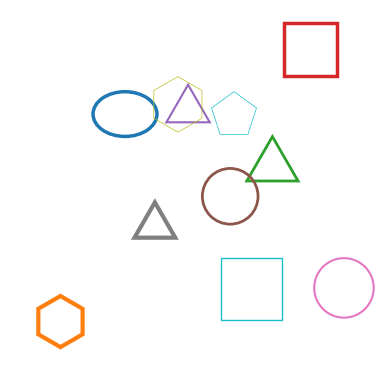[{"shape": "oval", "thickness": 2.5, "radius": 0.42, "center": [0.325, 0.704]}, {"shape": "hexagon", "thickness": 3, "radius": 0.33, "center": [0.157, 0.165]}, {"shape": "triangle", "thickness": 2, "radius": 0.38, "center": [0.708, 0.568]}, {"shape": "square", "thickness": 2.5, "radius": 0.34, "center": [0.806, 0.871]}, {"shape": "triangle", "thickness": 1.5, "radius": 0.33, "center": [0.489, 0.715]}, {"shape": "circle", "thickness": 2, "radius": 0.36, "center": [0.598, 0.49]}, {"shape": "circle", "thickness": 1.5, "radius": 0.39, "center": [0.893, 0.252]}, {"shape": "triangle", "thickness": 3, "radius": 0.31, "center": [0.402, 0.413]}, {"shape": "hexagon", "thickness": 0.5, "radius": 0.36, "center": [0.462, 0.729]}, {"shape": "pentagon", "thickness": 0.5, "radius": 0.31, "center": [0.608, 0.701]}, {"shape": "square", "thickness": 1, "radius": 0.4, "center": [0.653, 0.249]}]